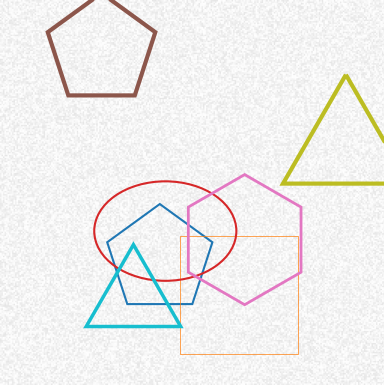[{"shape": "pentagon", "thickness": 1.5, "radius": 0.72, "center": [0.415, 0.326]}, {"shape": "square", "thickness": 0.5, "radius": 0.77, "center": [0.62, 0.234]}, {"shape": "oval", "thickness": 1.5, "radius": 0.92, "center": [0.429, 0.4]}, {"shape": "pentagon", "thickness": 3, "radius": 0.73, "center": [0.264, 0.871]}, {"shape": "hexagon", "thickness": 2, "radius": 0.85, "center": [0.636, 0.378]}, {"shape": "triangle", "thickness": 3, "radius": 0.94, "center": [0.898, 0.617]}, {"shape": "triangle", "thickness": 2.5, "radius": 0.71, "center": [0.347, 0.223]}]